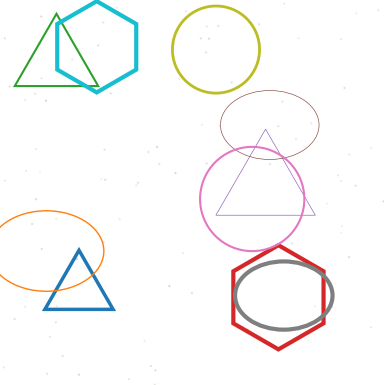[{"shape": "triangle", "thickness": 2.5, "radius": 0.51, "center": [0.205, 0.248]}, {"shape": "oval", "thickness": 1, "radius": 0.75, "center": [0.12, 0.348]}, {"shape": "triangle", "thickness": 1.5, "radius": 0.63, "center": [0.147, 0.839]}, {"shape": "hexagon", "thickness": 3, "radius": 0.68, "center": [0.723, 0.228]}, {"shape": "triangle", "thickness": 0.5, "radius": 0.75, "center": [0.69, 0.516]}, {"shape": "oval", "thickness": 0.5, "radius": 0.64, "center": [0.701, 0.675]}, {"shape": "circle", "thickness": 1.5, "radius": 0.68, "center": [0.655, 0.483]}, {"shape": "oval", "thickness": 3, "radius": 0.63, "center": [0.737, 0.232]}, {"shape": "circle", "thickness": 2, "radius": 0.57, "center": [0.561, 0.871]}, {"shape": "hexagon", "thickness": 3, "radius": 0.59, "center": [0.251, 0.878]}]